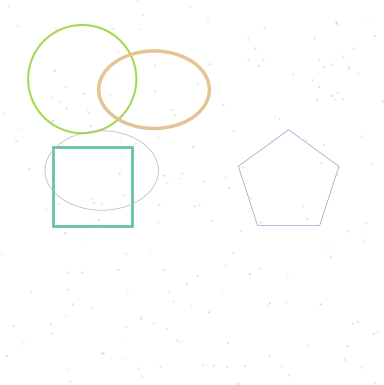[{"shape": "square", "thickness": 2, "radius": 0.51, "center": [0.241, 0.517]}, {"shape": "pentagon", "thickness": 0.5, "radius": 0.69, "center": [0.75, 0.526]}, {"shape": "circle", "thickness": 1.5, "radius": 0.7, "center": [0.214, 0.795]}, {"shape": "oval", "thickness": 2.5, "radius": 0.72, "center": [0.4, 0.767]}, {"shape": "oval", "thickness": 0.5, "radius": 0.74, "center": [0.264, 0.557]}]